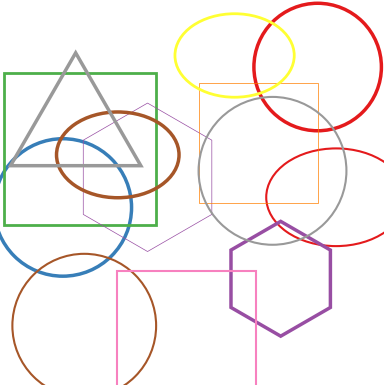[{"shape": "circle", "thickness": 2.5, "radius": 0.83, "center": [0.825, 0.826]}, {"shape": "oval", "thickness": 1.5, "radius": 0.91, "center": [0.873, 0.488]}, {"shape": "circle", "thickness": 2.5, "radius": 0.89, "center": [0.163, 0.461]}, {"shape": "square", "thickness": 2, "radius": 0.98, "center": [0.208, 0.613]}, {"shape": "hexagon", "thickness": 2.5, "radius": 0.75, "center": [0.729, 0.276]}, {"shape": "hexagon", "thickness": 0.5, "radius": 0.96, "center": [0.383, 0.539]}, {"shape": "square", "thickness": 0.5, "radius": 0.78, "center": [0.671, 0.628]}, {"shape": "oval", "thickness": 2, "radius": 0.77, "center": [0.609, 0.856]}, {"shape": "oval", "thickness": 2.5, "radius": 0.8, "center": [0.306, 0.598]}, {"shape": "circle", "thickness": 1.5, "radius": 0.93, "center": [0.219, 0.154]}, {"shape": "square", "thickness": 1.5, "radius": 0.9, "center": [0.485, 0.115]}, {"shape": "circle", "thickness": 1.5, "radius": 0.96, "center": [0.708, 0.556]}, {"shape": "triangle", "thickness": 2.5, "radius": 0.98, "center": [0.197, 0.667]}]